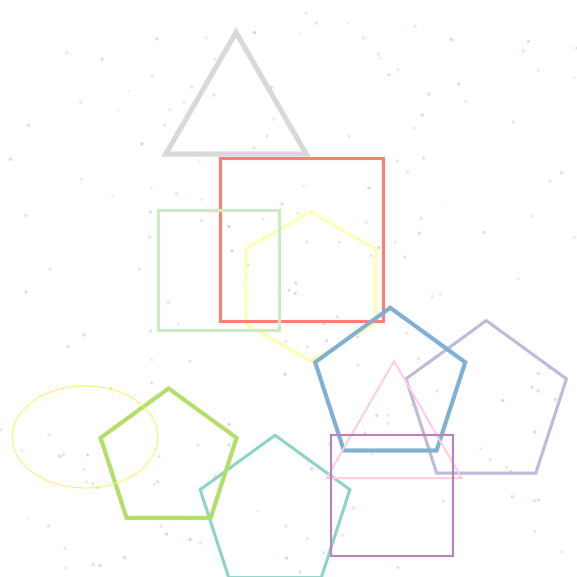[{"shape": "pentagon", "thickness": 1.5, "radius": 0.68, "center": [0.476, 0.109]}, {"shape": "hexagon", "thickness": 1.5, "radius": 0.65, "center": [0.538, 0.503]}, {"shape": "pentagon", "thickness": 1.5, "radius": 0.73, "center": [0.842, 0.298]}, {"shape": "square", "thickness": 1.5, "radius": 0.7, "center": [0.523, 0.585]}, {"shape": "pentagon", "thickness": 2, "radius": 0.68, "center": [0.676, 0.33]}, {"shape": "pentagon", "thickness": 2, "radius": 0.62, "center": [0.292, 0.203]}, {"shape": "triangle", "thickness": 1, "radius": 0.68, "center": [0.682, 0.239]}, {"shape": "triangle", "thickness": 2.5, "radius": 0.7, "center": [0.409, 0.803]}, {"shape": "square", "thickness": 1, "radius": 0.53, "center": [0.679, 0.141]}, {"shape": "square", "thickness": 1.5, "radius": 0.52, "center": [0.379, 0.532]}, {"shape": "oval", "thickness": 0.5, "radius": 0.63, "center": [0.147, 0.242]}]